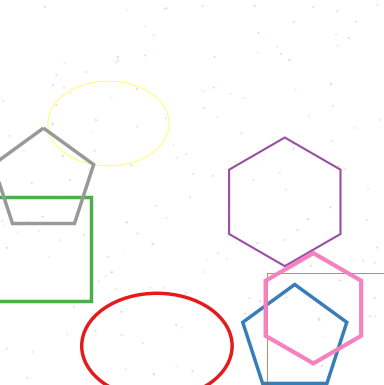[{"shape": "oval", "thickness": 2.5, "radius": 0.98, "center": [0.408, 0.101]}, {"shape": "pentagon", "thickness": 2.5, "radius": 0.71, "center": [0.766, 0.119]}, {"shape": "square", "thickness": 2.5, "radius": 0.68, "center": [0.102, 0.352]}, {"shape": "hexagon", "thickness": 1.5, "radius": 0.84, "center": [0.74, 0.476]}, {"shape": "oval", "thickness": 0.5, "radius": 0.79, "center": [0.282, 0.679]}, {"shape": "square", "thickness": 0.5, "radius": 0.82, "center": [0.857, 0.128]}, {"shape": "hexagon", "thickness": 3, "radius": 0.72, "center": [0.814, 0.199]}, {"shape": "pentagon", "thickness": 2.5, "radius": 0.69, "center": [0.113, 0.53]}]